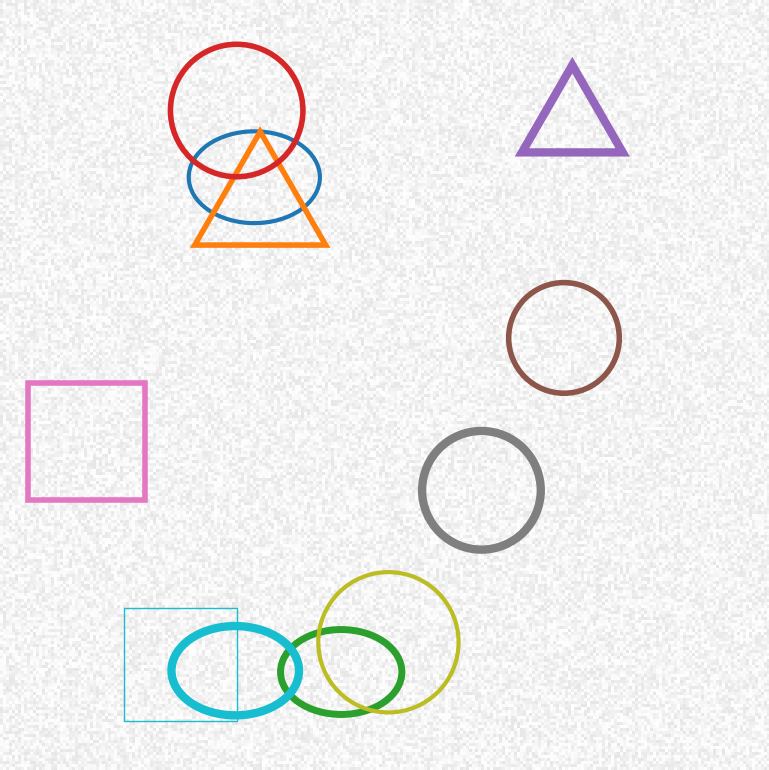[{"shape": "oval", "thickness": 1.5, "radius": 0.43, "center": [0.33, 0.77]}, {"shape": "triangle", "thickness": 2, "radius": 0.49, "center": [0.338, 0.731]}, {"shape": "oval", "thickness": 2.5, "radius": 0.39, "center": [0.443, 0.127]}, {"shape": "circle", "thickness": 2, "radius": 0.43, "center": [0.307, 0.856]}, {"shape": "triangle", "thickness": 3, "radius": 0.38, "center": [0.743, 0.84]}, {"shape": "circle", "thickness": 2, "radius": 0.36, "center": [0.732, 0.561]}, {"shape": "square", "thickness": 2, "radius": 0.38, "center": [0.113, 0.427]}, {"shape": "circle", "thickness": 3, "radius": 0.39, "center": [0.625, 0.363]}, {"shape": "circle", "thickness": 1.5, "radius": 0.46, "center": [0.504, 0.166]}, {"shape": "oval", "thickness": 3, "radius": 0.41, "center": [0.306, 0.129]}, {"shape": "square", "thickness": 0.5, "radius": 0.37, "center": [0.234, 0.137]}]